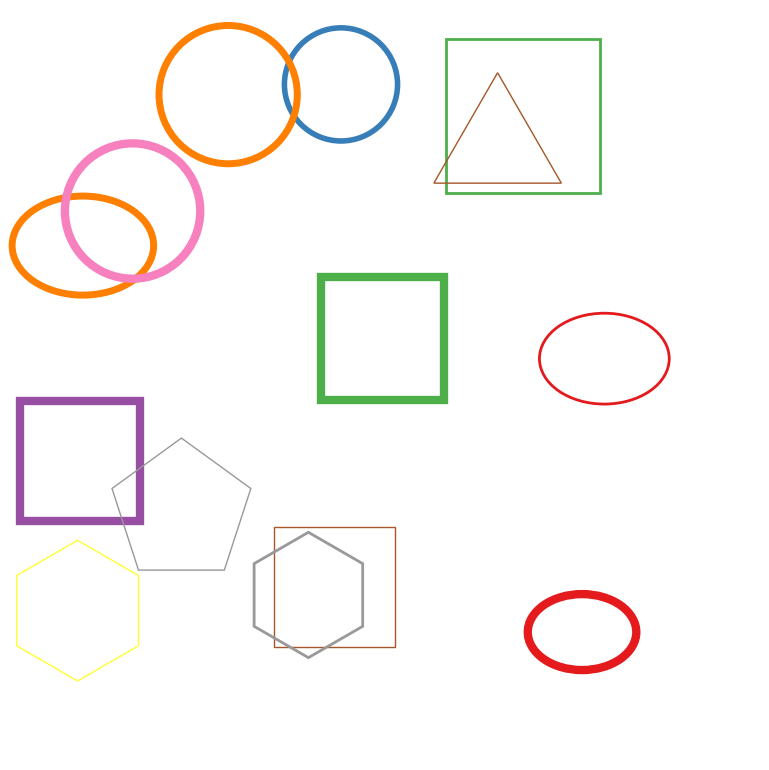[{"shape": "oval", "thickness": 1, "radius": 0.42, "center": [0.785, 0.534]}, {"shape": "oval", "thickness": 3, "radius": 0.35, "center": [0.756, 0.179]}, {"shape": "circle", "thickness": 2, "radius": 0.37, "center": [0.443, 0.89]}, {"shape": "square", "thickness": 1, "radius": 0.5, "center": [0.679, 0.849]}, {"shape": "square", "thickness": 3, "radius": 0.4, "center": [0.497, 0.56]}, {"shape": "square", "thickness": 3, "radius": 0.39, "center": [0.104, 0.401]}, {"shape": "circle", "thickness": 2.5, "radius": 0.45, "center": [0.296, 0.877]}, {"shape": "oval", "thickness": 2.5, "radius": 0.46, "center": [0.108, 0.681]}, {"shape": "hexagon", "thickness": 0.5, "radius": 0.46, "center": [0.101, 0.207]}, {"shape": "square", "thickness": 0.5, "radius": 0.39, "center": [0.434, 0.237]}, {"shape": "triangle", "thickness": 0.5, "radius": 0.48, "center": [0.646, 0.81]}, {"shape": "circle", "thickness": 3, "radius": 0.44, "center": [0.172, 0.726]}, {"shape": "pentagon", "thickness": 0.5, "radius": 0.47, "center": [0.236, 0.336]}, {"shape": "hexagon", "thickness": 1, "radius": 0.41, "center": [0.401, 0.227]}]